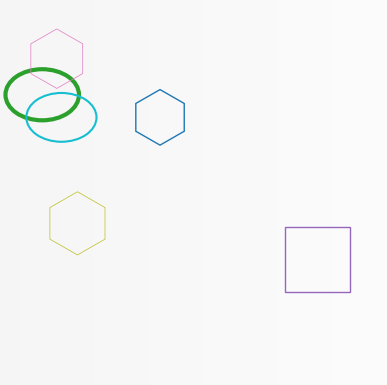[{"shape": "hexagon", "thickness": 1, "radius": 0.36, "center": [0.413, 0.695]}, {"shape": "oval", "thickness": 3, "radius": 0.47, "center": [0.109, 0.754]}, {"shape": "square", "thickness": 1, "radius": 0.42, "center": [0.819, 0.326]}, {"shape": "hexagon", "thickness": 0.5, "radius": 0.39, "center": [0.147, 0.848]}, {"shape": "hexagon", "thickness": 0.5, "radius": 0.41, "center": [0.2, 0.42]}, {"shape": "oval", "thickness": 1.5, "radius": 0.45, "center": [0.158, 0.695]}]